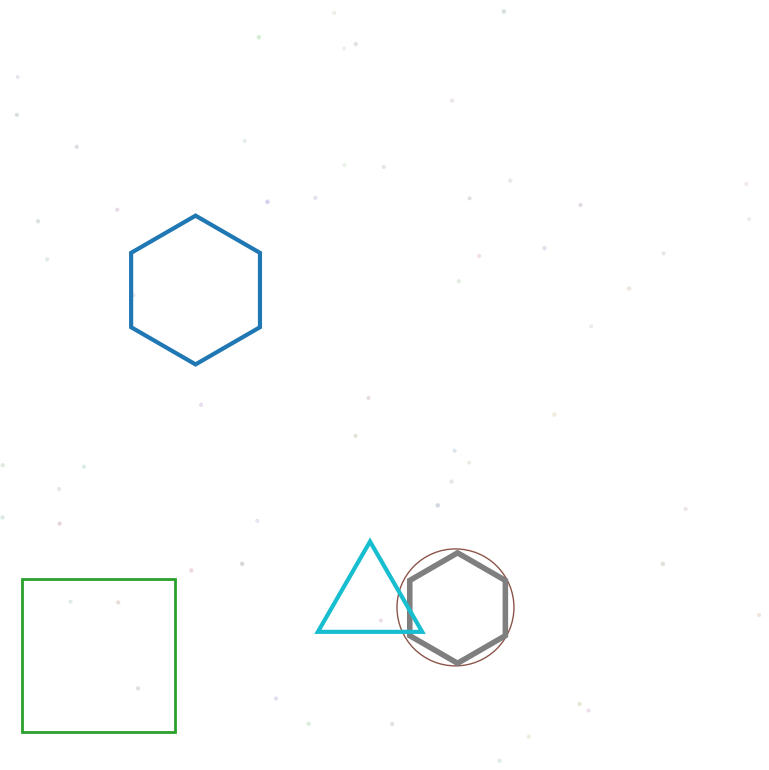[{"shape": "hexagon", "thickness": 1.5, "radius": 0.48, "center": [0.254, 0.623]}, {"shape": "square", "thickness": 1, "radius": 0.5, "center": [0.128, 0.149]}, {"shape": "circle", "thickness": 0.5, "radius": 0.38, "center": [0.592, 0.211]}, {"shape": "hexagon", "thickness": 2, "radius": 0.36, "center": [0.594, 0.21]}, {"shape": "triangle", "thickness": 1.5, "radius": 0.39, "center": [0.481, 0.219]}]